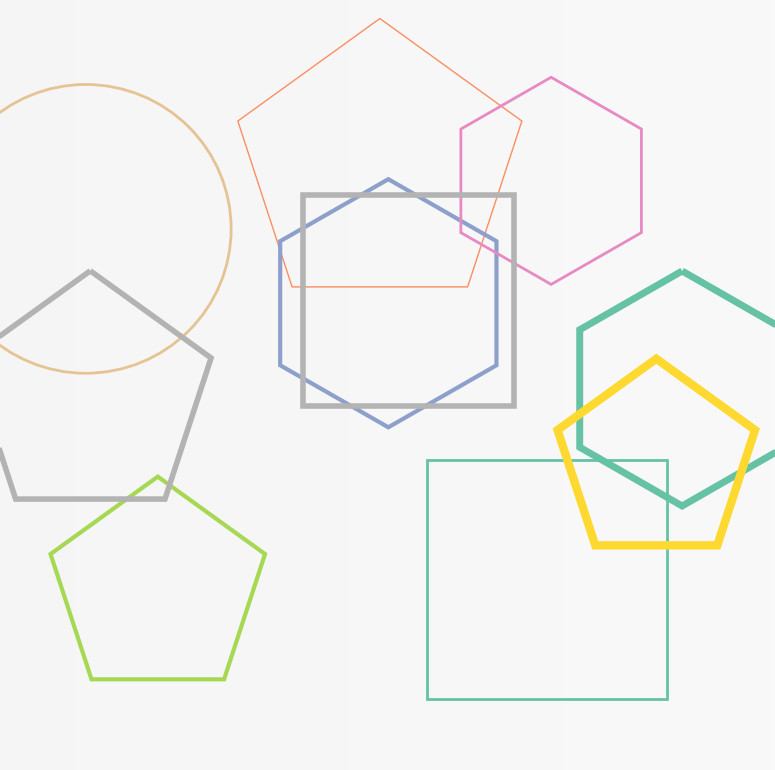[{"shape": "square", "thickness": 1, "radius": 0.77, "center": [0.706, 0.247]}, {"shape": "hexagon", "thickness": 2.5, "radius": 0.76, "center": [0.88, 0.495]}, {"shape": "pentagon", "thickness": 0.5, "radius": 0.96, "center": [0.49, 0.783]}, {"shape": "hexagon", "thickness": 1.5, "radius": 0.81, "center": [0.501, 0.606]}, {"shape": "hexagon", "thickness": 1, "radius": 0.67, "center": [0.711, 0.765]}, {"shape": "pentagon", "thickness": 1.5, "radius": 0.73, "center": [0.204, 0.235]}, {"shape": "pentagon", "thickness": 3, "radius": 0.67, "center": [0.847, 0.4]}, {"shape": "circle", "thickness": 1, "radius": 0.94, "center": [0.111, 0.703]}, {"shape": "square", "thickness": 2, "radius": 0.68, "center": [0.527, 0.61]}, {"shape": "pentagon", "thickness": 2, "radius": 0.82, "center": [0.117, 0.484]}]